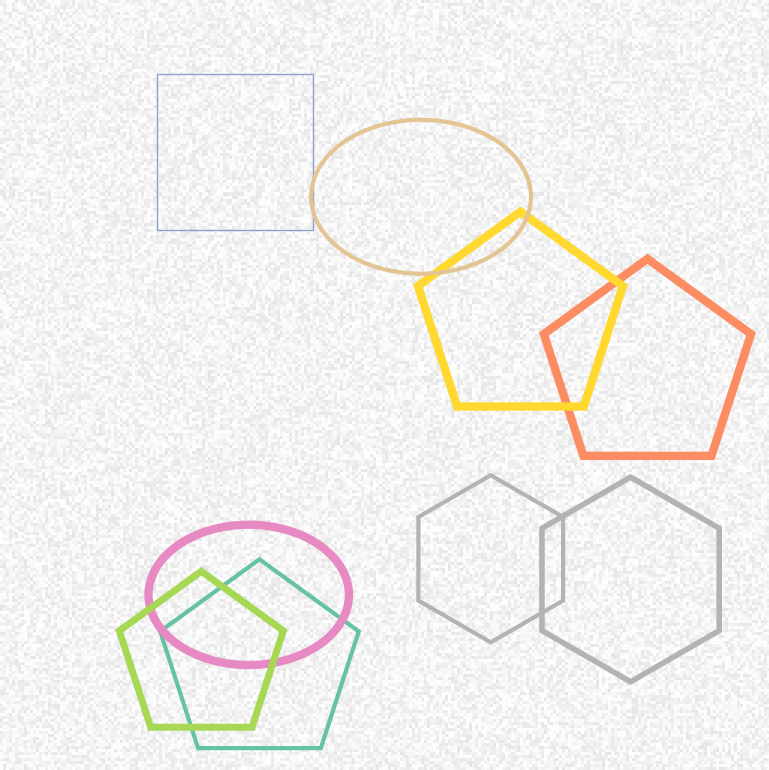[{"shape": "pentagon", "thickness": 1.5, "radius": 0.68, "center": [0.337, 0.138]}, {"shape": "pentagon", "thickness": 3, "radius": 0.71, "center": [0.841, 0.522]}, {"shape": "square", "thickness": 0.5, "radius": 0.51, "center": [0.305, 0.802]}, {"shape": "oval", "thickness": 3, "radius": 0.65, "center": [0.323, 0.227]}, {"shape": "pentagon", "thickness": 2.5, "radius": 0.56, "center": [0.261, 0.146]}, {"shape": "pentagon", "thickness": 3, "radius": 0.7, "center": [0.676, 0.585]}, {"shape": "oval", "thickness": 1.5, "radius": 0.71, "center": [0.547, 0.744]}, {"shape": "hexagon", "thickness": 2, "radius": 0.66, "center": [0.819, 0.247]}, {"shape": "hexagon", "thickness": 1.5, "radius": 0.54, "center": [0.637, 0.274]}]